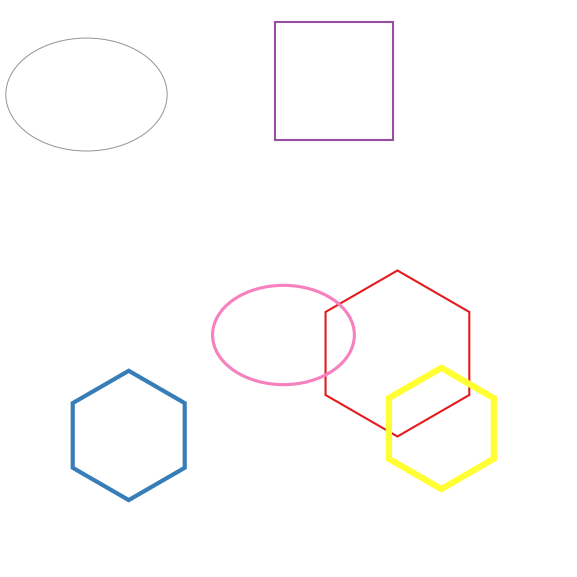[{"shape": "hexagon", "thickness": 1, "radius": 0.72, "center": [0.688, 0.387]}, {"shape": "hexagon", "thickness": 2, "radius": 0.56, "center": [0.223, 0.245]}, {"shape": "square", "thickness": 1, "radius": 0.51, "center": [0.578, 0.859]}, {"shape": "hexagon", "thickness": 3, "radius": 0.52, "center": [0.764, 0.257]}, {"shape": "oval", "thickness": 1.5, "radius": 0.61, "center": [0.491, 0.419]}, {"shape": "oval", "thickness": 0.5, "radius": 0.7, "center": [0.15, 0.835]}]